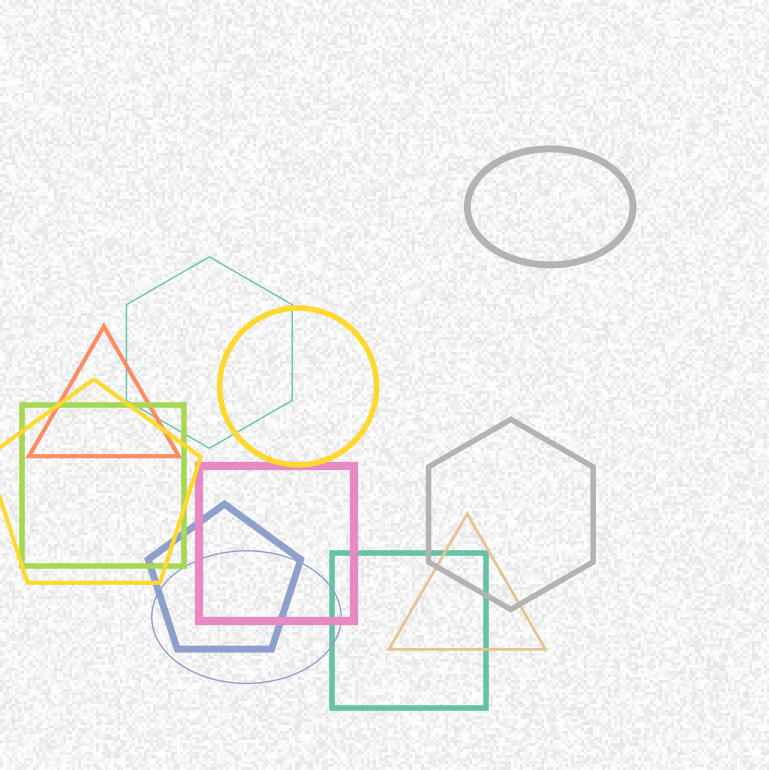[{"shape": "hexagon", "thickness": 0.5, "radius": 0.62, "center": [0.272, 0.542]}, {"shape": "square", "thickness": 2, "radius": 0.5, "center": [0.532, 0.181]}, {"shape": "triangle", "thickness": 1.5, "radius": 0.56, "center": [0.135, 0.464]}, {"shape": "pentagon", "thickness": 2.5, "radius": 0.52, "center": [0.291, 0.241]}, {"shape": "oval", "thickness": 0.5, "radius": 0.62, "center": [0.32, 0.199]}, {"shape": "square", "thickness": 3, "radius": 0.5, "center": [0.359, 0.294]}, {"shape": "square", "thickness": 2, "radius": 0.52, "center": [0.134, 0.369]}, {"shape": "circle", "thickness": 2, "radius": 0.51, "center": [0.387, 0.498]}, {"shape": "pentagon", "thickness": 1.5, "radius": 0.73, "center": [0.122, 0.361]}, {"shape": "triangle", "thickness": 1, "radius": 0.59, "center": [0.607, 0.215]}, {"shape": "oval", "thickness": 2.5, "radius": 0.54, "center": [0.715, 0.731]}, {"shape": "hexagon", "thickness": 2, "radius": 0.62, "center": [0.663, 0.332]}]